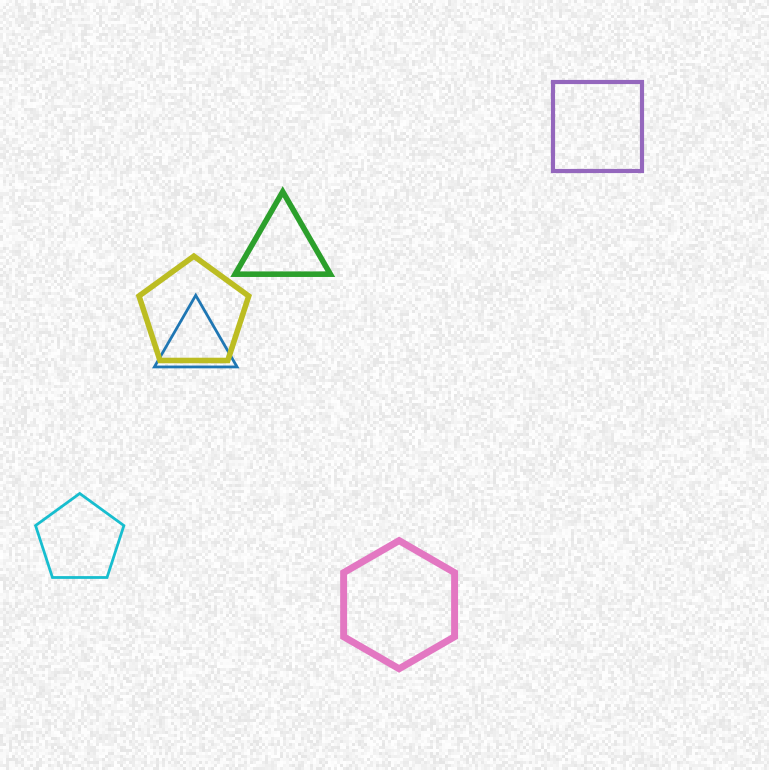[{"shape": "triangle", "thickness": 1, "radius": 0.31, "center": [0.254, 0.554]}, {"shape": "triangle", "thickness": 2, "radius": 0.36, "center": [0.367, 0.68]}, {"shape": "square", "thickness": 1.5, "radius": 0.29, "center": [0.776, 0.836]}, {"shape": "hexagon", "thickness": 2.5, "radius": 0.42, "center": [0.518, 0.215]}, {"shape": "pentagon", "thickness": 2, "radius": 0.37, "center": [0.252, 0.592]}, {"shape": "pentagon", "thickness": 1, "radius": 0.3, "center": [0.104, 0.299]}]